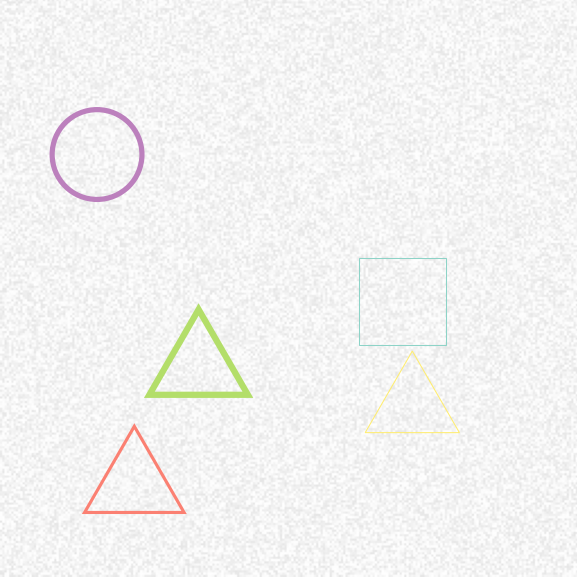[{"shape": "square", "thickness": 0.5, "radius": 0.37, "center": [0.697, 0.477]}, {"shape": "triangle", "thickness": 1.5, "radius": 0.5, "center": [0.233, 0.161]}, {"shape": "triangle", "thickness": 3, "radius": 0.49, "center": [0.344, 0.365]}, {"shape": "circle", "thickness": 2.5, "radius": 0.39, "center": [0.168, 0.732]}, {"shape": "triangle", "thickness": 0.5, "radius": 0.47, "center": [0.714, 0.297]}]